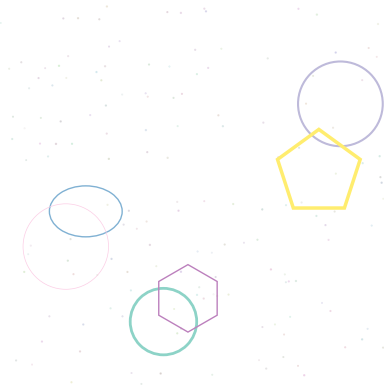[{"shape": "circle", "thickness": 2, "radius": 0.43, "center": [0.425, 0.165]}, {"shape": "circle", "thickness": 1.5, "radius": 0.55, "center": [0.884, 0.73]}, {"shape": "oval", "thickness": 1, "radius": 0.47, "center": [0.223, 0.451]}, {"shape": "circle", "thickness": 0.5, "radius": 0.56, "center": [0.171, 0.36]}, {"shape": "hexagon", "thickness": 1, "radius": 0.44, "center": [0.488, 0.225]}, {"shape": "pentagon", "thickness": 2.5, "radius": 0.56, "center": [0.828, 0.551]}]